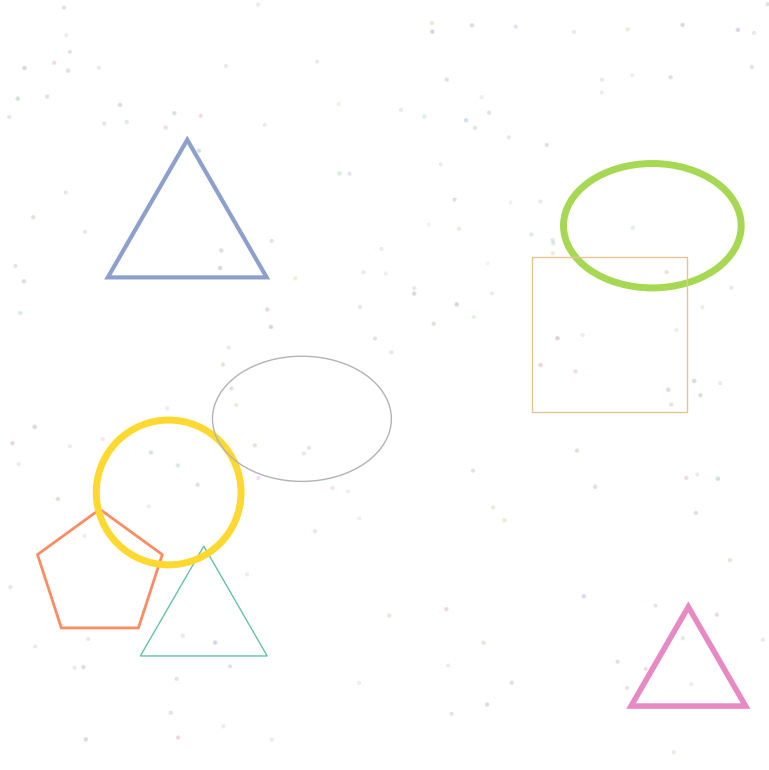[{"shape": "triangle", "thickness": 0.5, "radius": 0.48, "center": [0.265, 0.196]}, {"shape": "pentagon", "thickness": 1, "radius": 0.43, "center": [0.13, 0.253]}, {"shape": "triangle", "thickness": 1.5, "radius": 0.6, "center": [0.243, 0.699]}, {"shape": "triangle", "thickness": 2, "radius": 0.43, "center": [0.894, 0.126]}, {"shape": "oval", "thickness": 2.5, "radius": 0.58, "center": [0.847, 0.707]}, {"shape": "circle", "thickness": 2.5, "radius": 0.47, "center": [0.219, 0.36]}, {"shape": "square", "thickness": 0.5, "radius": 0.5, "center": [0.791, 0.565]}, {"shape": "oval", "thickness": 0.5, "radius": 0.58, "center": [0.392, 0.456]}]